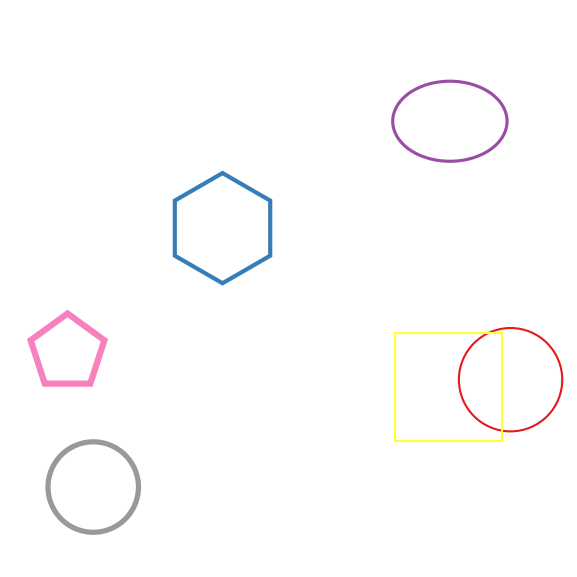[{"shape": "circle", "thickness": 1, "radius": 0.45, "center": [0.884, 0.342]}, {"shape": "hexagon", "thickness": 2, "radius": 0.48, "center": [0.385, 0.604]}, {"shape": "oval", "thickness": 1.5, "radius": 0.5, "center": [0.779, 0.789]}, {"shape": "square", "thickness": 1, "radius": 0.46, "center": [0.777, 0.329]}, {"shape": "pentagon", "thickness": 3, "radius": 0.34, "center": [0.117, 0.389]}, {"shape": "circle", "thickness": 2.5, "radius": 0.39, "center": [0.161, 0.156]}]